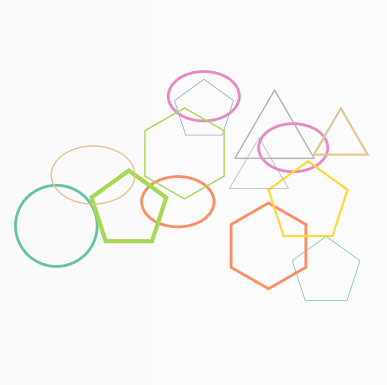[{"shape": "circle", "thickness": 2, "radius": 0.53, "center": [0.145, 0.413]}, {"shape": "pentagon", "thickness": 0.5, "radius": 0.46, "center": [0.842, 0.294]}, {"shape": "oval", "thickness": 2, "radius": 0.47, "center": [0.459, 0.476]}, {"shape": "hexagon", "thickness": 2, "radius": 0.56, "center": [0.693, 0.361]}, {"shape": "pentagon", "thickness": 0.5, "radius": 0.4, "center": [0.526, 0.714]}, {"shape": "oval", "thickness": 2, "radius": 0.46, "center": [0.526, 0.75]}, {"shape": "oval", "thickness": 2, "radius": 0.45, "center": [0.757, 0.616]}, {"shape": "pentagon", "thickness": 3, "radius": 0.51, "center": [0.333, 0.456]}, {"shape": "hexagon", "thickness": 1, "radius": 0.59, "center": [0.476, 0.601]}, {"shape": "pentagon", "thickness": 1.5, "radius": 0.54, "center": [0.795, 0.474]}, {"shape": "oval", "thickness": 1, "radius": 0.54, "center": [0.24, 0.545]}, {"shape": "triangle", "thickness": 1.5, "radius": 0.4, "center": [0.88, 0.638]}, {"shape": "triangle", "thickness": 0.5, "radius": 0.44, "center": [0.668, 0.554]}, {"shape": "triangle", "thickness": 1, "radius": 0.59, "center": [0.709, 0.648]}]